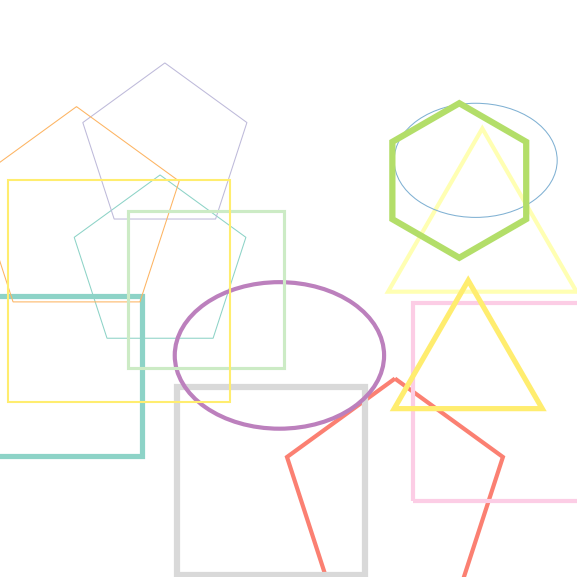[{"shape": "pentagon", "thickness": 0.5, "radius": 0.78, "center": [0.277, 0.54]}, {"shape": "square", "thickness": 2.5, "radius": 0.7, "center": [0.107, 0.348]}, {"shape": "triangle", "thickness": 2, "radius": 0.94, "center": [0.835, 0.588]}, {"shape": "pentagon", "thickness": 0.5, "radius": 0.75, "center": [0.285, 0.741]}, {"shape": "pentagon", "thickness": 2, "radius": 0.98, "center": [0.684, 0.147]}, {"shape": "oval", "thickness": 0.5, "radius": 0.71, "center": [0.824, 0.721]}, {"shape": "pentagon", "thickness": 0.5, "radius": 0.93, "center": [0.132, 0.628]}, {"shape": "hexagon", "thickness": 3, "radius": 0.67, "center": [0.795, 0.687]}, {"shape": "square", "thickness": 2, "radius": 0.86, "center": [0.886, 0.303]}, {"shape": "square", "thickness": 3, "radius": 0.81, "center": [0.469, 0.166]}, {"shape": "oval", "thickness": 2, "radius": 0.91, "center": [0.484, 0.384]}, {"shape": "square", "thickness": 1.5, "radius": 0.68, "center": [0.357, 0.498]}, {"shape": "triangle", "thickness": 2.5, "radius": 0.74, "center": [0.811, 0.366]}, {"shape": "square", "thickness": 1, "radius": 0.96, "center": [0.207, 0.495]}]